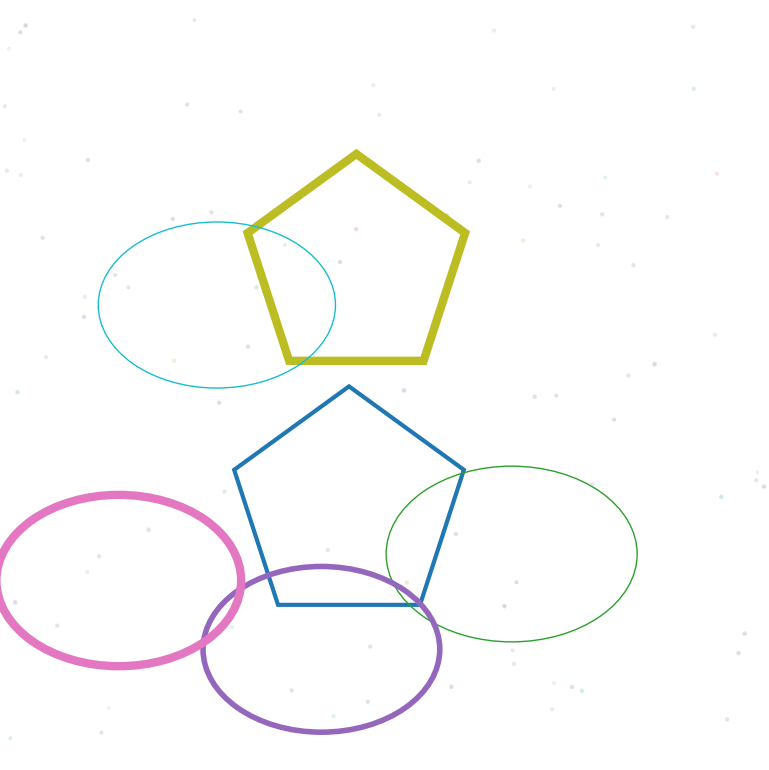[{"shape": "pentagon", "thickness": 1.5, "radius": 0.78, "center": [0.453, 0.341]}, {"shape": "oval", "thickness": 0.5, "radius": 0.82, "center": [0.664, 0.28]}, {"shape": "oval", "thickness": 2, "radius": 0.77, "center": [0.417, 0.157]}, {"shape": "oval", "thickness": 3, "radius": 0.79, "center": [0.154, 0.246]}, {"shape": "pentagon", "thickness": 3, "radius": 0.74, "center": [0.463, 0.652]}, {"shape": "oval", "thickness": 0.5, "radius": 0.77, "center": [0.282, 0.604]}]